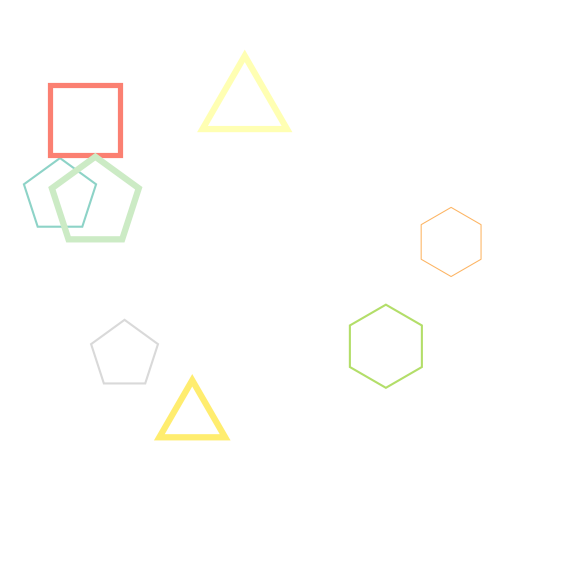[{"shape": "pentagon", "thickness": 1, "radius": 0.33, "center": [0.104, 0.66]}, {"shape": "triangle", "thickness": 3, "radius": 0.42, "center": [0.424, 0.818]}, {"shape": "square", "thickness": 2.5, "radius": 0.3, "center": [0.147, 0.792]}, {"shape": "hexagon", "thickness": 0.5, "radius": 0.3, "center": [0.781, 0.58]}, {"shape": "hexagon", "thickness": 1, "radius": 0.36, "center": [0.668, 0.4]}, {"shape": "pentagon", "thickness": 1, "radius": 0.3, "center": [0.216, 0.384]}, {"shape": "pentagon", "thickness": 3, "radius": 0.4, "center": [0.165, 0.649]}, {"shape": "triangle", "thickness": 3, "radius": 0.33, "center": [0.333, 0.275]}]